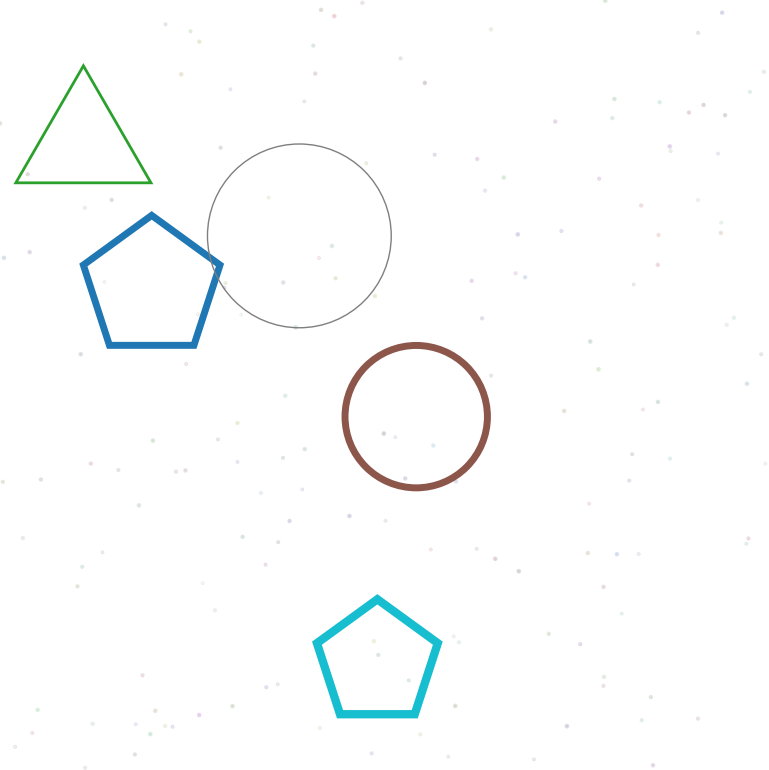[{"shape": "pentagon", "thickness": 2.5, "radius": 0.47, "center": [0.197, 0.627]}, {"shape": "triangle", "thickness": 1, "radius": 0.51, "center": [0.108, 0.813]}, {"shape": "circle", "thickness": 2.5, "radius": 0.46, "center": [0.541, 0.459]}, {"shape": "circle", "thickness": 0.5, "radius": 0.6, "center": [0.389, 0.694]}, {"shape": "pentagon", "thickness": 3, "radius": 0.41, "center": [0.49, 0.139]}]